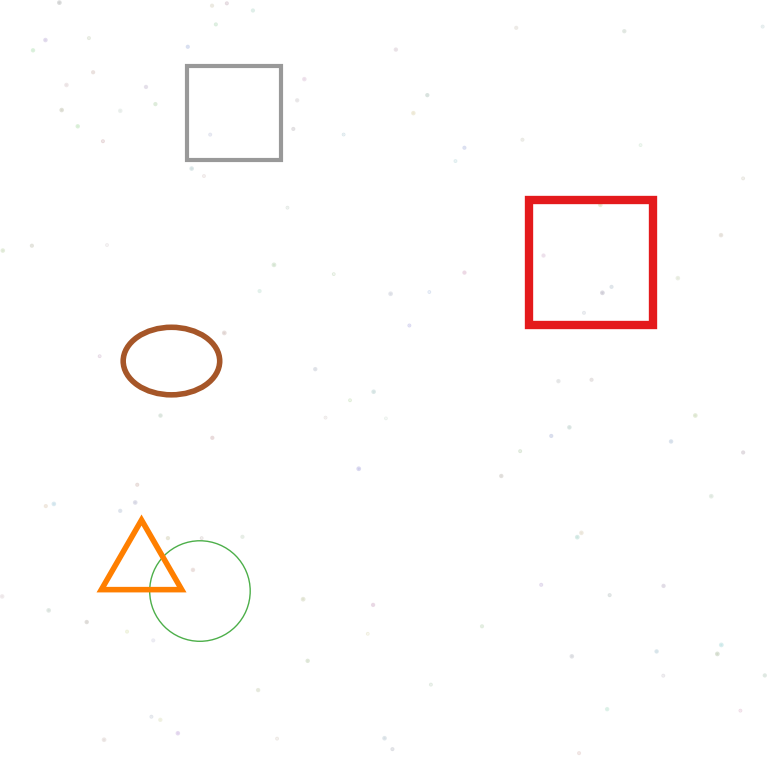[{"shape": "square", "thickness": 3, "radius": 0.4, "center": [0.768, 0.659]}, {"shape": "circle", "thickness": 0.5, "radius": 0.33, "center": [0.26, 0.232]}, {"shape": "triangle", "thickness": 2, "radius": 0.3, "center": [0.184, 0.264]}, {"shape": "oval", "thickness": 2, "radius": 0.31, "center": [0.223, 0.531]}, {"shape": "square", "thickness": 1.5, "radius": 0.3, "center": [0.303, 0.853]}]